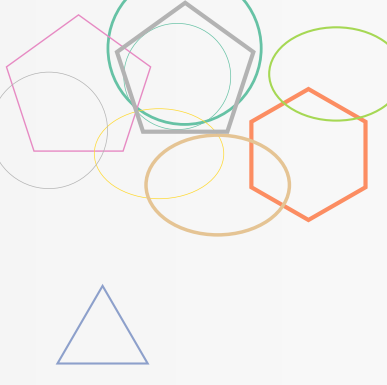[{"shape": "circle", "thickness": 2, "radius": 0.99, "center": [0.476, 0.875]}, {"shape": "circle", "thickness": 0.5, "radius": 0.69, "center": [0.457, 0.801]}, {"shape": "hexagon", "thickness": 3, "radius": 0.85, "center": [0.796, 0.599]}, {"shape": "triangle", "thickness": 1.5, "radius": 0.67, "center": [0.265, 0.123]}, {"shape": "pentagon", "thickness": 1, "radius": 0.98, "center": [0.203, 0.766]}, {"shape": "oval", "thickness": 1.5, "radius": 0.87, "center": [0.868, 0.808]}, {"shape": "oval", "thickness": 0.5, "radius": 0.84, "center": [0.41, 0.601]}, {"shape": "oval", "thickness": 2.5, "radius": 0.93, "center": [0.562, 0.519]}, {"shape": "pentagon", "thickness": 3, "radius": 0.93, "center": [0.478, 0.808]}, {"shape": "circle", "thickness": 0.5, "radius": 0.76, "center": [0.126, 0.661]}]